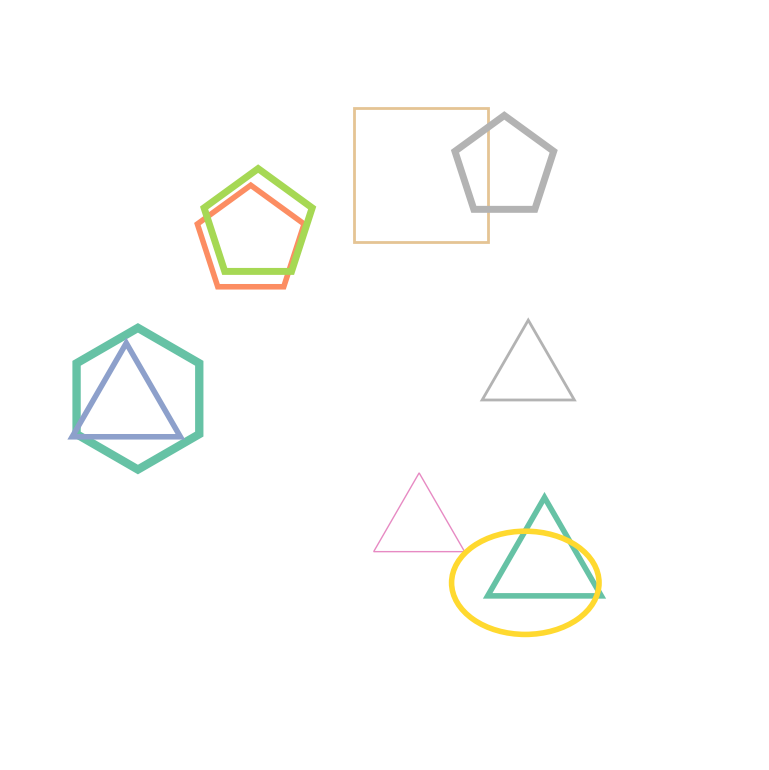[{"shape": "triangle", "thickness": 2, "radius": 0.43, "center": [0.707, 0.269]}, {"shape": "hexagon", "thickness": 3, "radius": 0.46, "center": [0.179, 0.482]}, {"shape": "pentagon", "thickness": 2, "radius": 0.36, "center": [0.326, 0.687]}, {"shape": "triangle", "thickness": 2, "radius": 0.41, "center": [0.164, 0.473]}, {"shape": "triangle", "thickness": 0.5, "radius": 0.34, "center": [0.544, 0.318]}, {"shape": "pentagon", "thickness": 2.5, "radius": 0.37, "center": [0.335, 0.707]}, {"shape": "oval", "thickness": 2, "radius": 0.48, "center": [0.682, 0.243]}, {"shape": "square", "thickness": 1, "radius": 0.44, "center": [0.547, 0.772]}, {"shape": "pentagon", "thickness": 2.5, "radius": 0.34, "center": [0.655, 0.783]}, {"shape": "triangle", "thickness": 1, "radius": 0.35, "center": [0.686, 0.515]}]